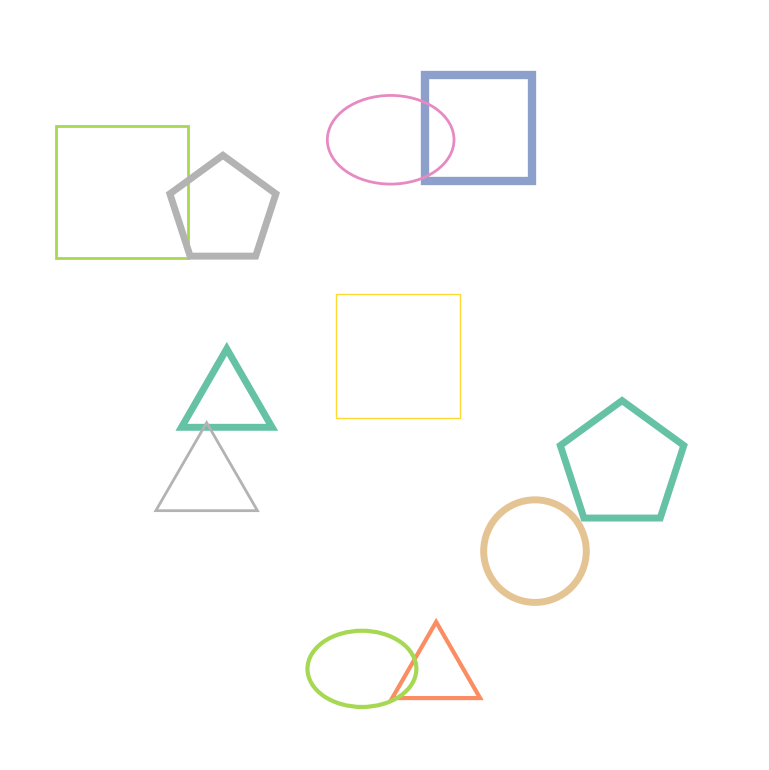[{"shape": "pentagon", "thickness": 2.5, "radius": 0.42, "center": [0.808, 0.395]}, {"shape": "triangle", "thickness": 2.5, "radius": 0.34, "center": [0.295, 0.479]}, {"shape": "triangle", "thickness": 1.5, "radius": 0.33, "center": [0.566, 0.126]}, {"shape": "square", "thickness": 3, "radius": 0.35, "center": [0.622, 0.834]}, {"shape": "oval", "thickness": 1, "radius": 0.41, "center": [0.507, 0.818]}, {"shape": "square", "thickness": 1, "radius": 0.43, "center": [0.159, 0.75]}, {"shape": "oval", "thickness": 1.5, "radius": 0.35, "center": [0.47, 0.131]}, {"shape": "square", "thickness": 0.5, "radius": 0.4, "center": [0.517, 0.537]}, {"shape": "circle", "thickness": 2.5, "radius": 0.33, "center": [0.695, 0.284]}, {"shape": "triangle", "thickness": 1, "radius": 0.38, "center": [0.268, 0.375]}, {"shape": "pentagon", "thickness": 2.5, "radius": 0.36, "center": [0.289, 0.726]}]